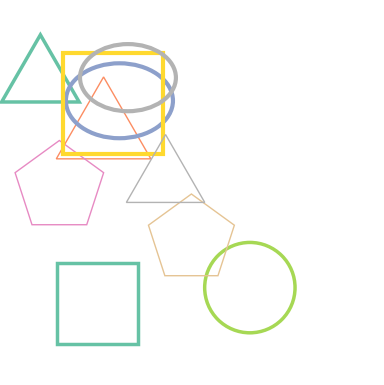[{"shape": "square", "thickness": 2.5, "radius": 0.52, "center": [0.253, 0.212]}, {"shape": "triangle", "thickness": 2.5, "radius": 0.58, "center": [0.105, 0.793]}, {"shape": "triangle", "thickness": 1, "radius": 0.71, "center": [0.269, 0.658]}, {"shape": "oval", "thickness": 3, "radius": 0.7, "center": [0.31, 0.738]}, {"shape": "pentagon", "thickness": 1, "radius": 0.6, "center": [0.154, 0.514]}, {"shape": "circle", "thickness": 2.5, "radius": 0.59, "center": [0.649, 0.253]}, {"shape": "square", "thickness": 3, "radius": 0.65, "center": [0.293, 0.731]}, {"shape": "pentagon", "thickness": 1, "radius": 0.59, "center": [0.497, 0.379]}, {"shape": "oval", "thickness": 3, "radius": 0.62, "center": [0.332, 0.798]}, {"shape": "triangle", "thickness": 1, "radius": 0.59, "center": [0.43, 0.533]}]